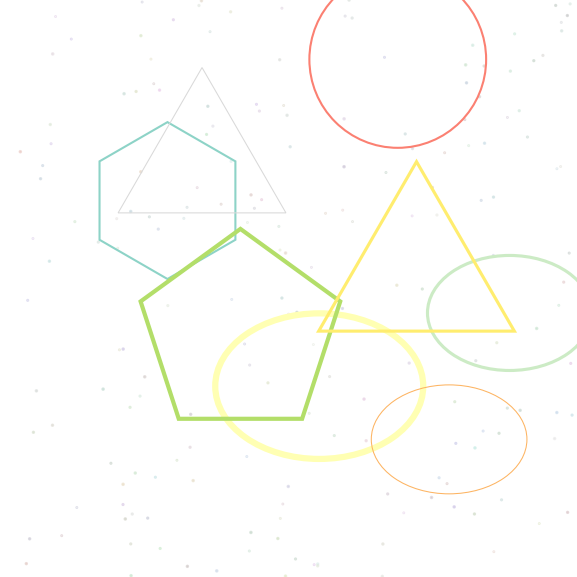[{"shape": "hexagon", "thickness": 1, "radius": 0.68, "center": [0.29, 0.652]}, {"shape": "oval", "thickness": 3, "radius": 0.9, "center": [0.553, 0.33]}, {"shape": "circle", "thickness": 1, "radius": 0.77, "center": [0.689, 0.896]}, {"shape": "oval", "thickness": 0.5, "radius": 0.67, "center": [0.778, 0.238]}, {"shape": "pentagon", "thickness": 2, "radius": 0.91, "center": [0.416, 0.421]}, {"shape": "triangle", "thickness": 0.5, "radius": 0.84, "center": [0.35, 0.714]}, {"shape": "oval", "thickness": 1.5, "radius": 0.71, "center": [0.883, 0.457]}, {"shape": "triangle", "thickness": 1.5, "radius": 0.98, "center": [0.721, 0.524]}]